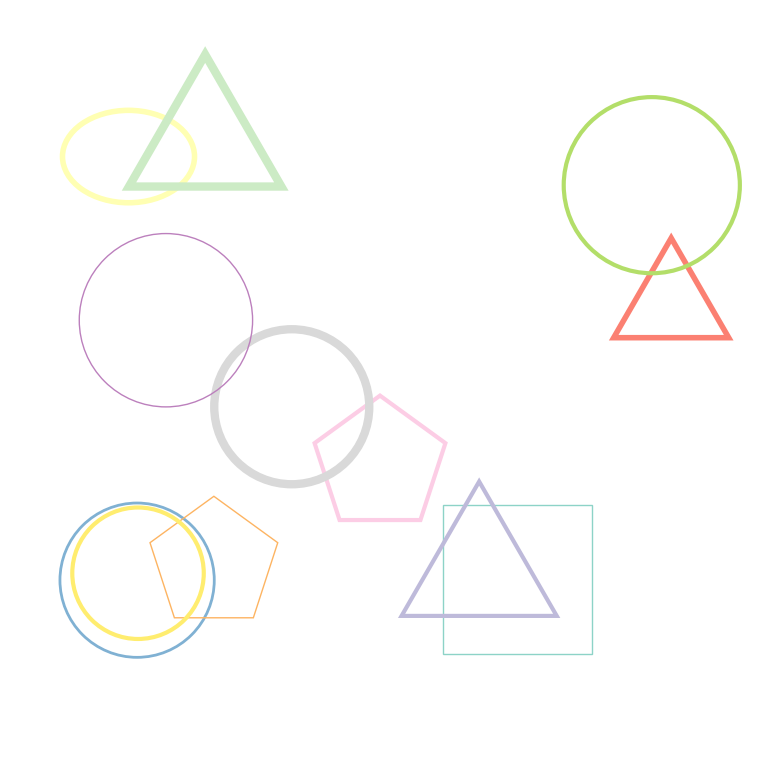[{"shape": "square", "thickness": 0.5, "radius": 0.48, "center": [0.672, 0.247]}, {"shape": "oval", "thickness": 2, "radius": 0.43, "center": [0.167, 0.797]}, {"shape": "triangle", "thickness": 1.5, "radius": 0.58, "center": [0.622, 0.258]}, {"shape": "triangle", "thickness": 2, "radius": 0.43, "center": [0.872, 0.605]}, {"shape": "circle", "thickness": 1, "radius": 0.5, "center": [0.178, 0.247]}, {"shape": "pentagon", "thickness": 0.5, "radius": 0.44, "center": [0.278, 0.268]}, {"shape": "circle", "thickness": 1.5, "radius": 0.57, "center": [0.846, 0.76]}, {"shape": "pentagon", "thickness": 1.5, "radius": 0.45, "center": [0.494, 0.397]}, {"shape": "circle", "thickness": 3, "radius": 0.5, "center": [0.379, 0.472]}, {"shape": "circle", "thickness": 0.5, "radius": 0.56, "center": [0.215, 0.584]}, {"shape": "triangle", "thickness": 3, "radius": 0.57, "center": [0.266, 0.815]}, {"shape": "circle", "thickness": 1.5, "radius": 0.43, "center": [0.179, 0.256]}]